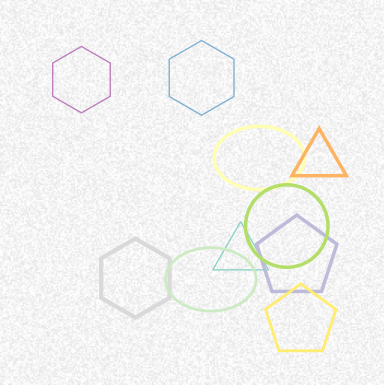[{"shape": "triangle", "thickness": 1, "radius": 0.42, "center": [0.625, 0.341]}, {"shape": "oval", "thickness": 2.5, "radius": 0.59, "center": [0.674, 0.59]}, {"shape": "pentagon", "thickness": 2.5, "radius": 0.55, "center": [0.771, 0.332]}, {"shape": "hexagon", "thickness": 1, "radius": 0.49, "center": [0.524, 0.798]}, {"shape": "triangle", "thickness": 2.5, "radius": 0.41, "center": [0.829, 0.584]}, {"shape": "circle", "thickness": 2.5, "radius": 0.54, "center": [0.745, 0.413]}, {"shape": "hexagon", "thickness": 3, "radius": 0.51, "center": [0.352, 0.278]}, {"shape": "hexagon", "thickness": 1, "radius": 0.43, "center": [0.212, 0.793]}, {"shape": "oval", "thickness": 2, "radius": 0.59, "center": [0.548, 0.274]}, {"shape": "pentagon", "thickness": 2, "radius": 0.48, "center": [0.781, 0.167]}]